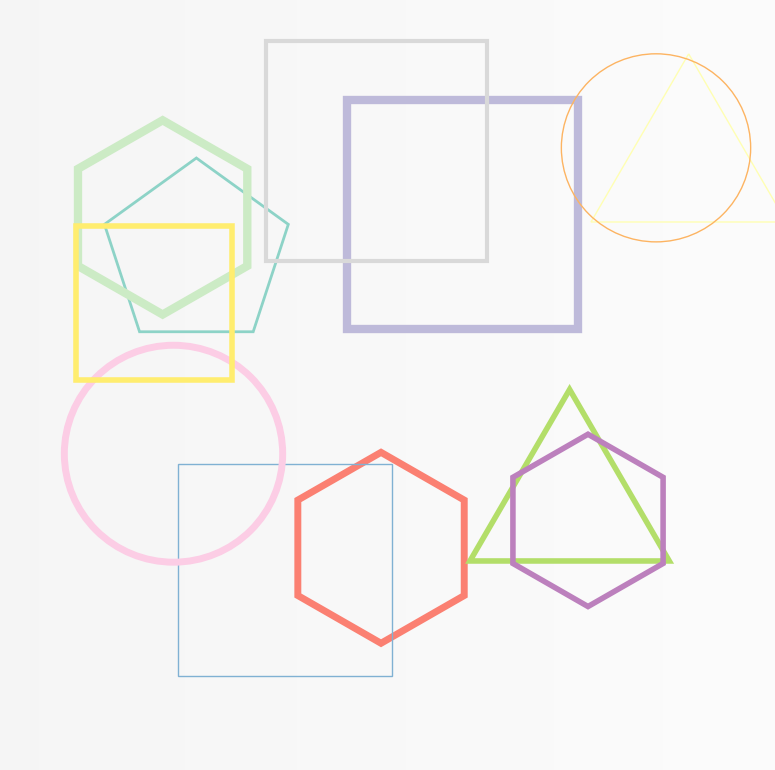[{"shape": "pentagon", "thickness": 1, "radius": 0.62, "center": [0.253, 0.67]}, {"shape": "triangle", "thickness": 0.5, "radius": 0.73, "center": [0.889, 0.784]}, {"shape": "square", "thickness": 3, "radius": 0.74, "center": [0.597, 0.721]}, {"shape": "hexagon", "thickness": 2.5, "radius": 0.62, "center": [0.492, 0.289]}, {"shape": "square", "thickness": 0.5, "radius": 0.69, "center": [0.368, 0.26]}, {"shape": "circle", "thickness": 0.5, "radius": 0.61, "center": [0.846, 0.808]}, {"shape": "triangle", "thickness": 2, "radius": 0.74, "center": [0.735, 0.346]}, {"shape": "circle", "thickness": 2.5, "radius": 0.7, "center": [0.224, 0.411]}, {"shape": "square", "thickness": 1.5, "radius": 0.71, "center": [0.486, 0.804]}, {"shape": "hexagon", "thickness": 2, "radius": 0.56, "center": [0.759, 0.324]}, {"shape": "hexagon", "thickness": 3, "radius": 0.63, "center": [0.21, 0.718]}, {"shape": "square", "thickness": 2, "radius": 0.5, "center": [0.199, 0.607]}]